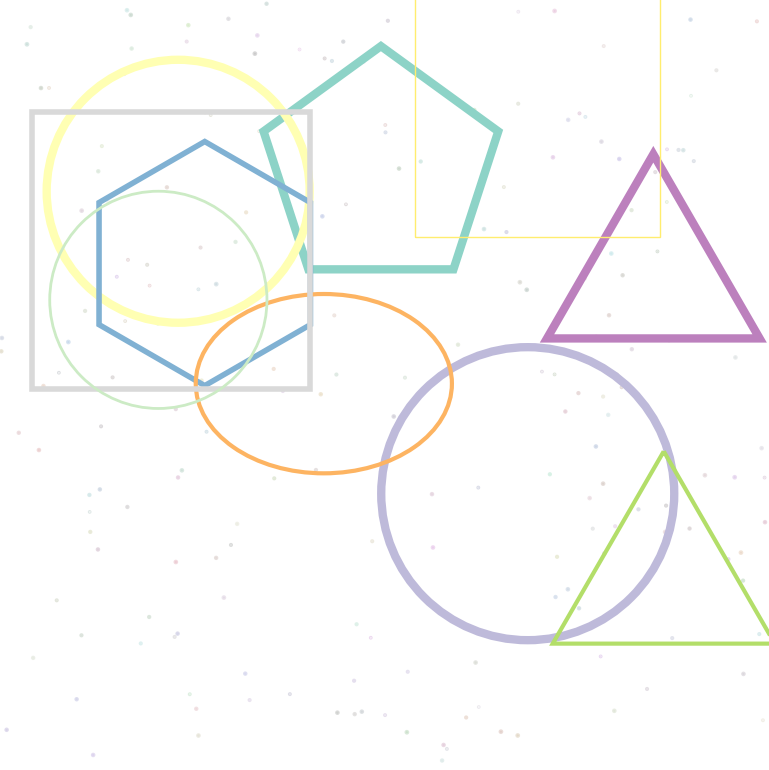[{"shape": "pentagon", "thickness": 3, "radius": 0.8, "center": [0.495, 0.78]}, {"shape": "circle", "thickness": 3, "radius": 0.85, "center": [0.231, 0.752]}, {"shape": "circle", "thickness": 3, "radius": 0.95, "center": [0.685, 0.359]}, {"shape": "hexagon", "thickness": 2, "radius": 0.79, "center": [0.266, 0.658]}, {"shape": "oval", "thickness": 1.5, "radius": 0.83, "center": [0.421, 0.502]}, {"shape": "triangle", "thickness": 1.5, "radius": 0.83, "center": [0.862, 0.247]}, {"shape": "square", "thickness": 2, "radius": 0.9, "center": [0.222, 0.675]}, {"shape": "triangle", "thickness": 3, "radius": 0.8, "center": [0.848, 0.64]}, {"shape": "circle", "thickness": 1, "radius": 0.71, "center": [0.206, 0.611]}, {"shape": "square", "thickness": 0.5, "radius": 0.8, "center": [0.698, 0.851]}]